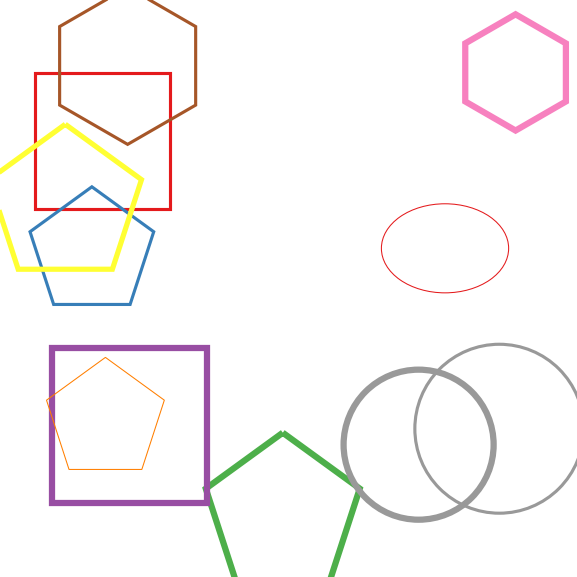[{"shape": "square", "thickness": 1.5, "radius": 0.59, "center": [0.178, 0.755]}, {"shape": "oval", "thickness": 0.5, "radius": 0.55, "center": [0.771, 0.569]}, {"shape": "pentagon", "thickness": 1.5, "radius": 0.56, "center": [0.159, 0.563]}, {"shape": "pentagon", "thickness": 3, "radius": 0.7, "center": [0.49, 0.11]}, {"shape": "square", "thickness": 3, "radius": 0.67, "center": [0.224, 0.262]}, {"shape": "pentagon", "thickness": 0.5, "radius": 0.54, "center": [0.183, 0.273]}, {"shape": "pentagon", "thickness": 2.5, "radius": 0.69, "center": [0.113, 0.645]}, {"shape": "hexagon", "thickness": 1.5, "radius": 0.68, "center": [0.221, 0.885]}, {"shape": "hexagon", "thickness": 3, "radius": 0.5, "center": [0.893, 0.874]}, {"shape": "circle", "thickness": 3, "radius": 0.65, "center": [0.725, 0.229]}, {"shape": "circle", "thickness": 1.5, "radius": 0.73, "center": [0.865, 0.257]}]